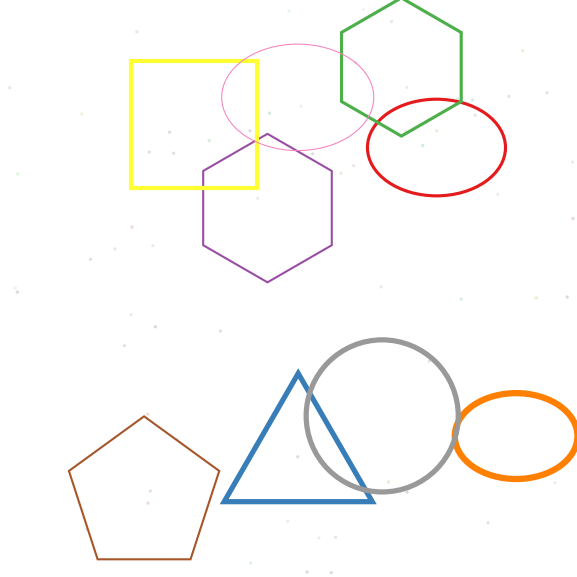[{"shape": "oval", "thickness": 1.5, "radius": 0.6, "center": [0.756, 0.744]}, {"shape": "triangle", "thickness": 2.5, "radius": 0.74, "center": [0.516, 0.204]}, {"shape": "hexagon", "thickness": 1.5, "radius": 0.6, "center": [0.695, 0.883]}, {"shape": "hexagon", "thickness": 1, "radius": 0.64, "center": [0.463, 0.639]}, {"shape": "oval", "thickness": 3, "radius": 0.53, "center": [0.894, 0.244]}, {"shape": "square", "thickness": 2, "radius": 0.55, "center": [0.336, 0.784]}, {"shape": "pentagon", "thickness": 1, "radius": 0.68, "center": [0.249, 0.141]}, {"shape": "oval", "thickness": 0.5, "radius": 0.66, "center": [0.516, 0.831]}, {"shape": "circle", "thickness": 2.5, "radius": 0.66, "center": [0.662, 0.279]}]